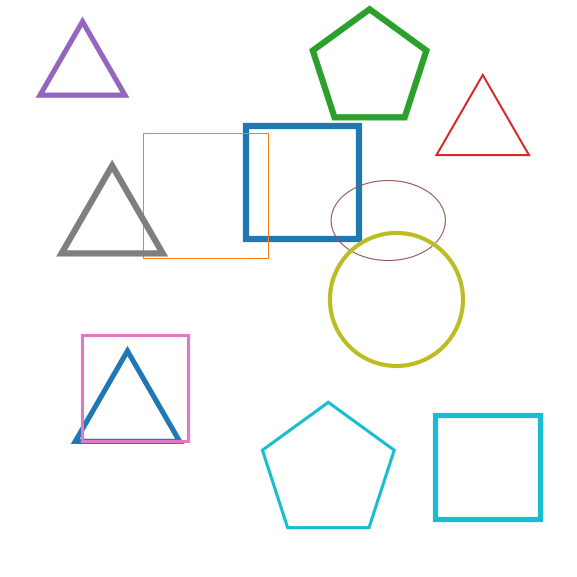[{"shape": "square", "thickness": 3, "radius": 0.49, "center": [0.523, 0.684]}, {"shape": "triangle", "thickness": 2.5, "radius": 0.52, "center": [0.221, 0.287]}, {"shape": "square", "thickness": 0.5, "radius": 0.54, "center": [0.355, 0.661]}, {"shape": "pentagon", "thickness": 3, "radius": 0.52, "center": [0.64, 0.88]}, {"shape": "triangle", "thickness": 1, "radius": 0.46, "center": [0.836, 0.777]}, {"shape": "triangle", "thickness": 2.5, "radius": 0.42, "center": [0.143, 0.877]}, {"shape": "oval", "thickness": 0.5, "radius": 0.49, "center": [0.672, 0.617]}, {"shape": "square", "thickness": 1.5, "radius": 0.46, "center": [0.234, 0.327]}, {"shape": "triangle", "thickness": 3, "radius": 0.51, "center": [0.194, 0.611]}, {"shape": "circle", "thickness": 2, "radius": 0.58, "center": [0.686, 0.481]}, {"shape": "square", "thickness": 2.5, "radius": 0.45, "center": [0.844, 0.19]}, {"shape": "pentagon", "thickness": 1.5, "radius": 0.6, "center": [0.569, 0.183]}]